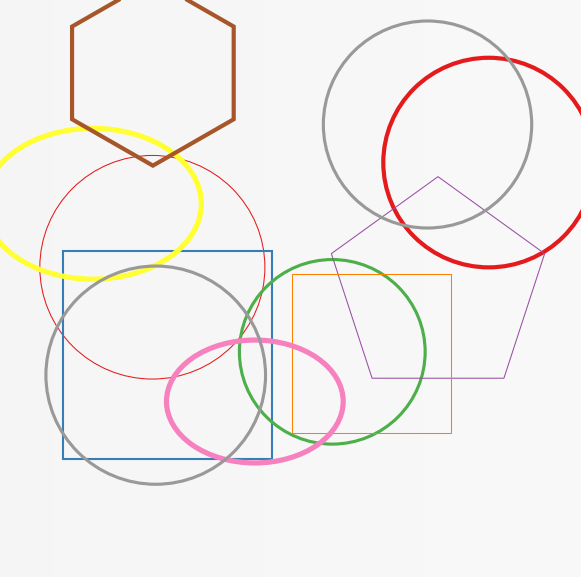[{"shape": "circle", "thickness": 0.5, "radius": 0.97, "center": [0.262, 0.536]}, {"shape": "circle", "thickness": 2, "radius": 0.91, "center": [0.841, 0.718]}, {"shape": "square", "thickness": 1, "radius": 0.9, "center": [0.289, 0.385]}, {"shape": "circle", "thickness": 1.5, "radius": 0.8, "center": [0.572, 0.39]}, {"shape": "pentagon", "thickness": 0.5, "radius": 0.96, "center": [0.754, 0.5]}, {"shape": "square", "thickness": 0.5, "radius": 0.69, "center": [0.639, 0.387]}, {"shape": "oval", "thickness": 2.5, "radius": 0.93, "center": [0.16, 0.646]}, {"shape": "hexagon", "thickness": 2, "radius": 0.8, "center": [0.263, 0.873]}, {"shape": "oval", "thickness": 2.5, "radius": 0.76, "center": [0.438, 0.304]}, {"shape": "circle", "thickness": 1.5, "radius": 0.9, "center": [0.736, 0.784]}, {"shape": "circle", "thickness": 1.5, "radius": 0.94, "center": [0.268, 0.35]}]